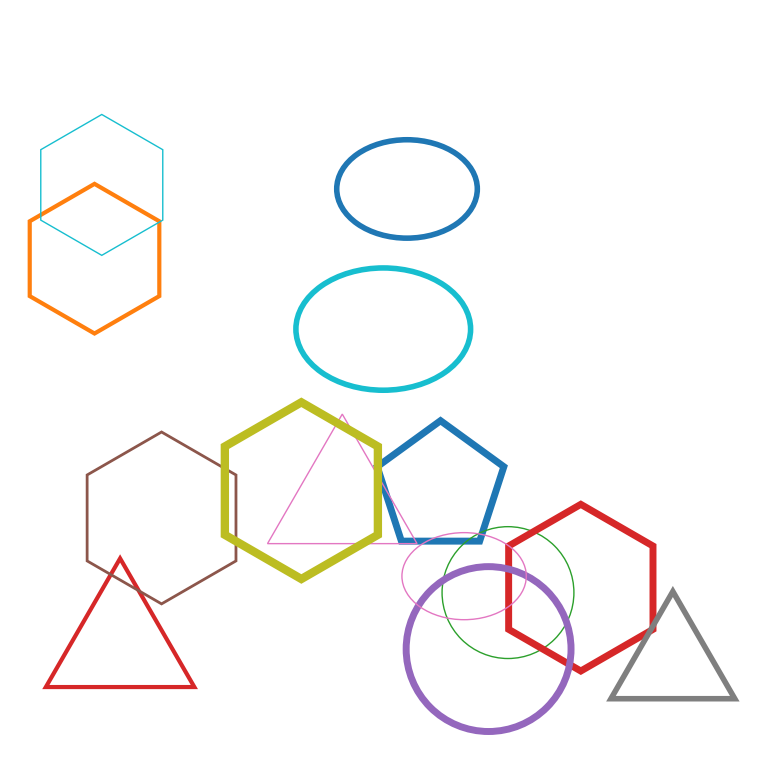[{"shape": "pentagon", "thickness": 2.5, "radius": 0.43, "center": [0.572, 0.367]}, {"shape": "oval", "thickness": 2, "radius": 0.46, "center": [0.529, 0.755]}, {"shape": "hexagon", "thickness": 1.5, "radius": 0.49, "center": [0.123, 0.664]}, {"shape": "circle", "thickness": 0.5, "radius": 0.43, "center": [0.66, 0.23]}, {"shape": "hexagon", "thickness": 2.5, "radius": 0.54, "center": [0.754, 0.237]}, {"shape": "triangle", "thickness": 1.5, "radius": 0.56, "center": [0.156, 0.163]}, {"shape": "circle", "thickness": 2.5, "radius": 0.54, "center": [0.635, 0.157]}, {"shape": "hexagon", "thickness": 1, "radius": 0.56, "center": [0.21, 0.327]}, {"shape": "triangle", "thickness": 0.5, "radius": 0.56, "center": [0.445, 0.35]}, {"shape": "oval", "thickness": 0.5, "radius": 0.4, "center": [0.603, 0.252]}, {"shape": "triangle", "thickness": 2, "radius": 0.46, "center": [0.874, 0.139]}, {"shape": "hexagon", "thickness": 3, "radius": 0.57, "center": [0.391, 0.363]}, {"shape": "hexagon", "thickness": 0.5, "radius": 0.46, "center": [0.132, 0.76]}, {"shape": "oval", "thickness": 2, "radius": 0.57, "center": [0.498, 0.573]}]